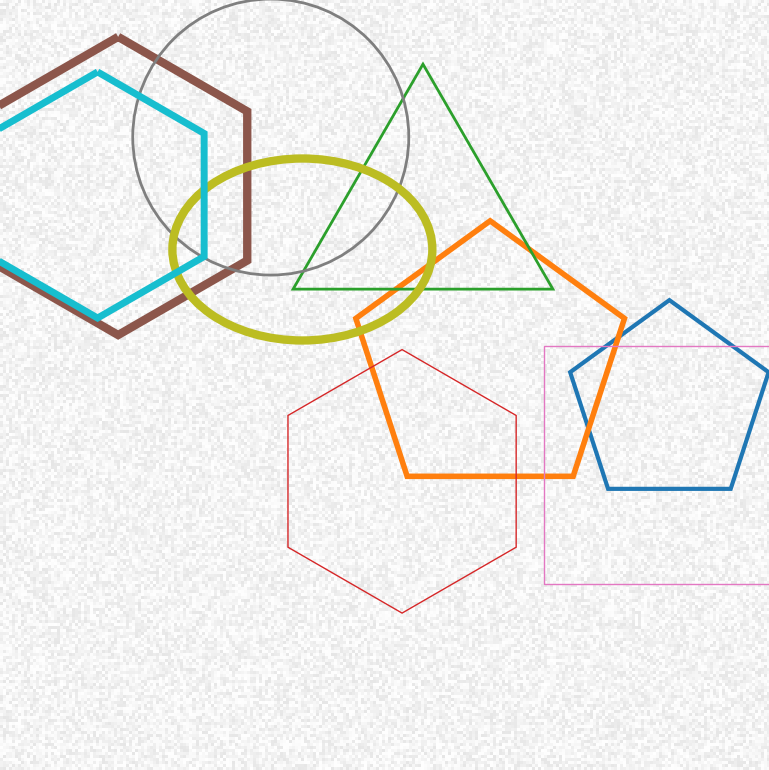[{"shape": "pentagon", "thickness": 1.5, "radius": 0.68, "center": [0.869, 0.475]}, {"shape": "pentagon", "thickness": 2, "radius": 0.92, "center": [0.637, 0.53]}, {"shape": "triangle", "thickness": 1, "radius": 0.97, "center": [0.549, 0.722]}, {"shape": "hexagon", "thickness": 0.5, "radius": 0.86, "center": [0.522, 0.375]}, {"shape": "hexagon", "thickness": 3, "radius": 0.97, "center": [0.153, 0.759]}, {"shape": "square", "thickness": 0.5, "radius": 0.77, "center": [0.862, 0.396]}, {"shape": "circle", "thickness": 1, "radius": 0.9, "center": [0.352, 0.822]}, {"shape": "oval", "thickness": 3, "radius": 0.84, "center": [0.393, 0.676]}, {"shape": "hexagon", "thickness": 2.5, "radius": 0.8, "center": [0.127, 0.747]}]